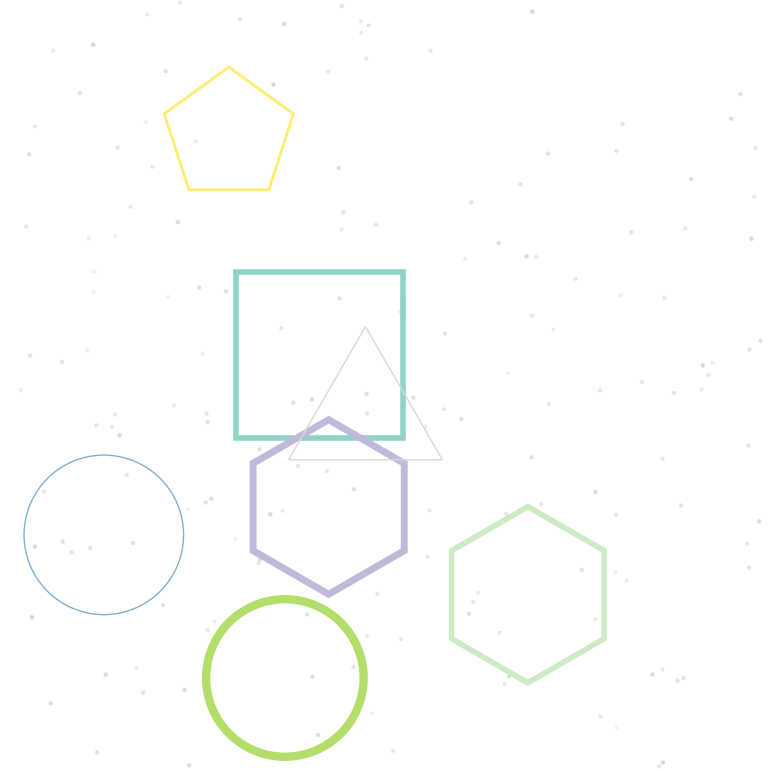[{"shape": "square", "thickness": 2, "radius": 0.54, "center": [0.415, 0.539]}, {"shape": "hexagon", "thickness": 2.5, "radius": 0.57, "center": [0.427, 0.342]}, {"shape": "circle", "thickness": 0.5, "radius": 0.52, "center": [0.135, 0.305]}, {"shape": "circle", "thickness": 3, "radius": 0.51, "center": [0.37, 0.12]}, {"shape": "triangle", "thickness": 0.5, "radius": 0.58, "center": [0.475, 0.461]}, {"shape": "hexagon", "thickness": 2, "radius": 0.57, "center": [0.686, 0.228]}, {"shape": "pentagon", "thickness": 1, "radius": 0.44, "center": [0.297, 0.825]}]